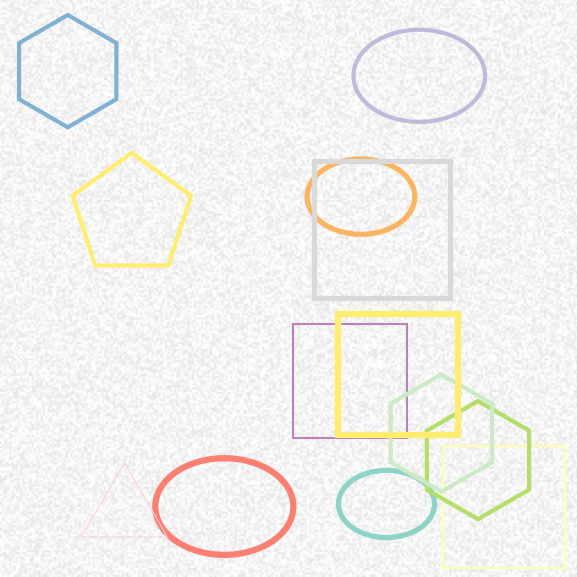[{"shape": "oval", "thickness": 2.5, "radius": 0.42, "center": [0.669, 0.127]}, {"shape": "square", "thickness": 1, "radius": 0.53, "center": [0.873, 0.121]}, {"shape": "oval", "thickness": 2, "radius": 0.57, "center": [0.726, 0.868]}, {"shape": "oval", "thickness": 3, "radius": 0.6, "center": [0.388, 0.122]}, {"shape": "hexagon", "thickness": 2, "radius": 0.49, "center": [0.117, 0.876]}, {"shape": "oval", "thickness": 2.5, "radius": 0.47, "center": [0.625, 0.659]}, {"shape": "hexagon", "thickness": 2, "radius": 0.51, "center": [0.828, 0.202]}, {"shape": "triangle", "thickness": 0.5, "radius": 0.43, "center": [0.215, 0.112]}, {"shape": "square", "thickness": 2.5, "radius": 0.59, "center": [0.662, 0.602]}, {"shape": "square", "thickness": 1, "radius": 0.5, "center": [0.606, 0.34]}, {"shape": "hexagon", "thickness": 2, "radius": 0.51, "center": [0.764, 0.249]}, {"shape": "pentagon", "thickness": 2, "radius": 0.54, "center": [0.228, 0.627]}, {"shape": "square", "thickness": 3, "radius": 0.52, "center": [0.69, 0.351]}]